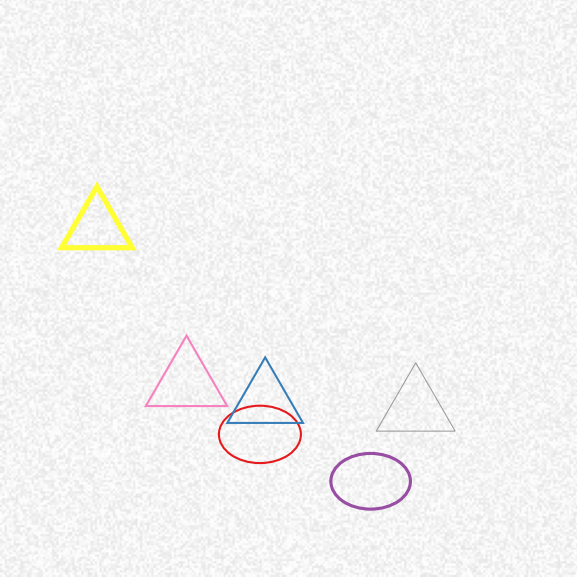[{"shape": "oval", "thickness": 1, "radius": 0.35, "center": [0.45, 0.247]}, {"shape": "triangle", "thickness": 1, "radius": 0.38, "center": [0.459, 0.305]}, {"shape": "oval", "thickness": 1.5, "radius": 0.34, "center": [0.642, 0.166]}, {"shape": "triangle", "thickness": 2.5, "radius": 0.35, "center": [0.168, 0.605]}, {"shape": "triangle", "thickness": 1, "radius": 0.41, "center": [0.323, 0.337]}, {"shape": "triangle", "thickness": 0.5, "radius": 0.39, "center": [0.72, 0.292]}]